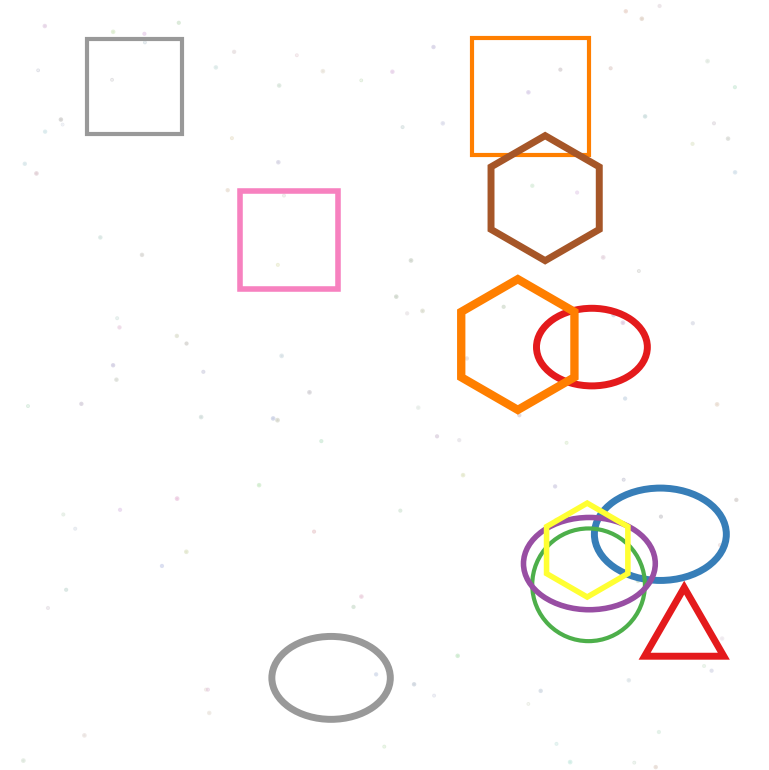[{"shape": "triangle", "thickness": 2.5, "radius": 0.3, "center": [0.889, 0.177]}, {"shape": "oval", "thickness": 2.5, "radius": 0.36, "center": [0.769, 0.549]}, {"shape": "oval", "thickness": 2.5, "radius": 0.43, "center": [0.858, 0.306]}, {"shape": "circle", "thickness": 1.5, "radius": 0.37, "center": [0.764, 0.241]}, {"shape": "oval", "thickness": 2, "radius": 0.43, "center": [0.765, 0.268]}, {"shape": "hexagon", "thickness": 3, "radius": 0.42, "center": [0.673, 0.553]}, {"shape": "square", "thickness": 1.5, "radius": 0.38, "center": [0.688, 0.875]}, {"shape": "hexagon", "thickness": 2, "radius": 0.3, "center": [0.763, 0.286]}, {"shape": "hexagon", "thickness": 2.5, "radius": 0.41, "center": [0.708, 0.743]}, {"shape": "square", "thickness": 2, "radius": 0.32, "center": [0.375, 0.688]}, {"shape": "square", "thickness": 1.5, "radius": 0.31, "center": [0.175, 0.888]}, {"shape": "oval", "thickness": 2.5, "radius": 0.38, "center": [0.43, 0.12]}]